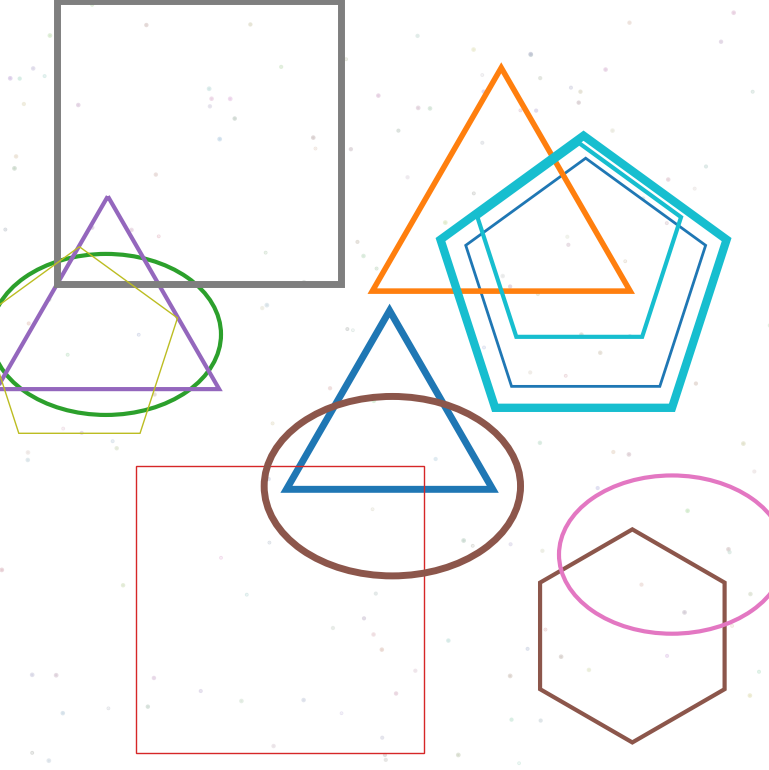[{"shape": "triangle", "thickness": 2.5, "radius": 0.77, "center": [0.506, 0.442]}, {"shape": "pentagon", "thickness": 1, "radius": 0.82, "center": [0.761, 0.631]}, {"shape": "triangle", "thickness": 2, "radius": 0.97, "center": [0.651, 0.719]}, {"shape": "oval", "thickness": 1.5, "radius": 0.75, "center": [0.138, 0.566]}, {"shape": "square", "thickness": 0.5, "radius": 0.93, "center": [0.364, 0.209]}, {"shape": "triangle", "thickness": 1.5, "radius": 0.83, "center": [0.14, 0.578]}, {"shape": "oval", "thickness": 2.5, "radius": 0.83, "center": [0.51, 0.369]}, {"shape": "hexagon", "thickness": 1.5, "radius": 0.69, "center": [0.821, 0.174]}, {"shape": "oval", "thickness": 1.5, "radius": 0.73, "center": [0.873, 0.28]}, {"shape": "square", "thickness": 2.5, "radius": 0.92, "center": [0.258, 0.815]}, {"shape": "pentagon", "thickness": 0.5, "radius": 0.67, "center": [0.103, 0.546]}, {"shape": "pentagon", "thickness": 1.5, "radius": 0.7, "center": [0.752, 0.675]}, {"shape": "pentagon", "thickness": 3, "radius": 0.98, "center": [0.758, 0.628]}]